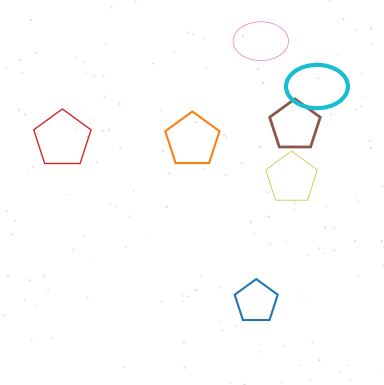[{"shape": "pentagon", "thickness": 1.5, "radius": 0.29, "center": [0.666, 0.216]}, {"shape": "pentagon", "thickness": 1.5, "radius": 0.37, "center": [0.5, 0.636]}, {"shape": "pentagon", "thickness": 1, "radius": 0.39, "center": [0.162, 0.639]}, {"shape": "pentagon", "thickness": 2, "radius": 0.35, "center": [0.766, 0.674]}, {"shape": "oval", "thickness": 0.5, "radius": 0.36, "center": [0.677, 0.893]}, {"shape": "pentagon", "thickness": 0.5, "radius": 0.35, "center": [0.757, 0.537]}, {"shape": "oval", "thickness": 3, "radius": 0.4, "center": [0.823, 0.775]}]